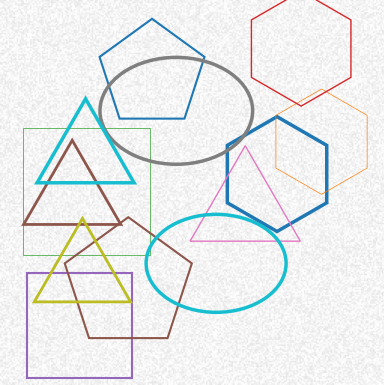[{"shape": "hexagon", "thickness": 2.5, "radius": 0.75, "center": [0.72, 0.548]}, {"shape": "pentagon", "thickness": 1.5, "radius": 0.72, "center": [0.395, 0.808]}, {"shape": "hexagon", "thickness": 0.5, "radius": 0.68, "center": [0.835, 0.632]}, {"shape": "square", "thickness": 0.5, "radius": 0.82, "center": [0.225, 0.502]}, {"shape": "hexagon", "thickness": 1, "radius": 0.75, "center": [0.782, 0.874]}, {"shape": "square", "thickness": 1.5, "radius": 0.68, "center": [0.206, 0.155]}, {"shape": "triangle", "thickness": 2, "radius": 0.73, "center": [0.188, 0.49]}, {"shape": "pentagon", "thickness": 1.5, "radius": 0.87, "center": [0.333, 0.262]}, {"shape": "triangle", "thickness": 1, "radius": 0.83, "center": [0.637, 0.456]}, {"shape": "oval", "thickness": 2.5, "radius": 0.99, "center": [0.458, 0.712]}, {"shape": "triangle", "thickness": 2, "radius": 0.72, "center": [0.214, 0.288]}, {"shape": "oval", "thickness": 2.5, "radius": 0.91, "center": [0.561, 0.316]}, {"shape": "triangle", "thickness": 2.5, "radius": 0.73, "center": [0.222, 0.598]}]